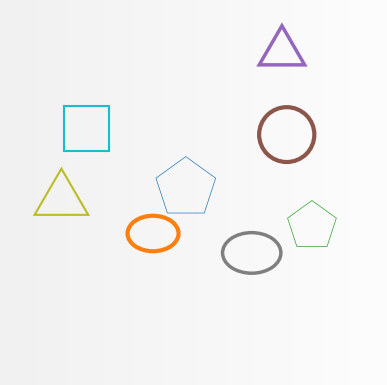[{"shape": "pentagon", "thickness": 0.5, "radius": 0.41, "center": [0.48, 0.512]}, {"shape": "oval", "thickness": 3, "radius": 0.33, "center": [0.395, 0.394]}, {"shape": "pentagon", "thickness": 0.5, "radius": 0.33, "center": [0.805, 0.413]}, {"shape": "triangle", "thickness": 2.5, "radius": 0.34, "center": [0.728, 0.865]}, {"shape": "circle", "thickness": 3, "radius": 0.36, "center": [0.74, 0.65]}, {"shape": "oval", "thickness": 2.5, "radius": 0.38, "center": [0.65, 0.343]}, {"shape": "triangle", "thickness": 1.5, "radius": 0.4, "center": [0.158, 0.482]}, {"shape": "square", "thickness": 1.5, "radius": 0.29, "center": [0.224, 0.666]}]